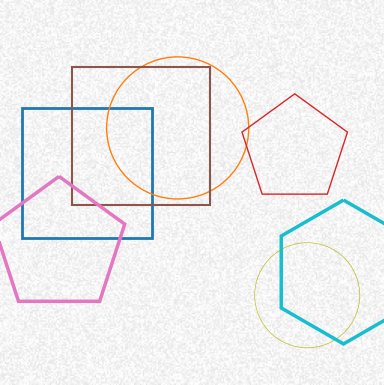[{"shape": "square", "thickness": 2, "radius": 0.84, "center": [0.227, 0.551]}, {"shape": "circle", "thickness": 1, "radius": 0.92, "center": [0.462, 0.668]}, {"shape": "pentagon", "thickness": 1, "radius": 0.72, "center": [0.766, 0.612]}, {"shape": "square", "thickness": 1.5, "radius": 0.9, "center": [0.366, 0.648]}, {"shape": "pentagon", "thickness": 2.5, "radius": 0.9, "center": [0.153, 0.362]}, {"shape": "circle", "thickness": 0.5, "radius": 0.68, "center": [0.798, 0.233]}, {"shape": "hexagon", "thickness": 2.5, "radius": 0.93, "center": [0.892, 0.294]}]